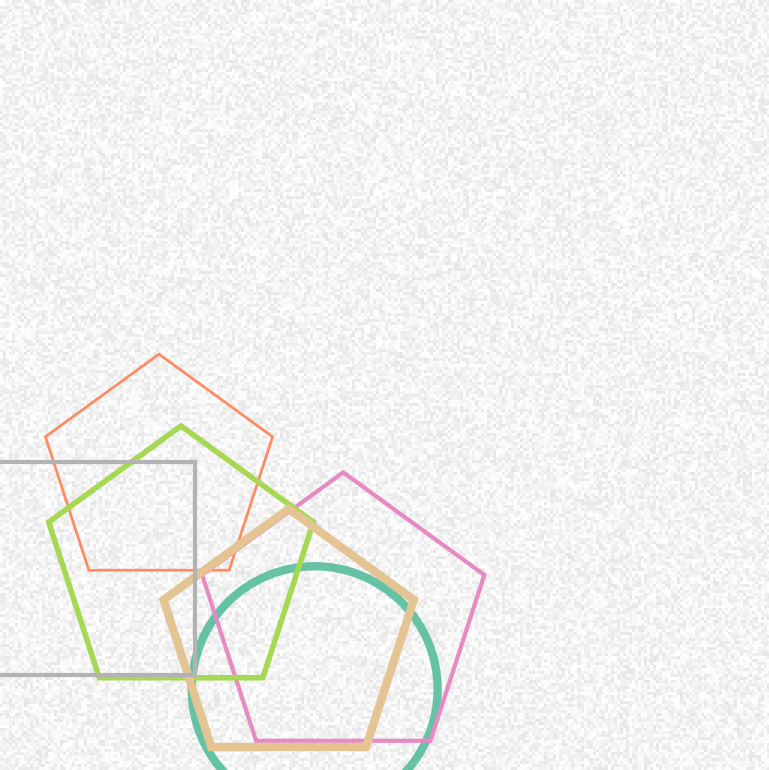[{"shape": "circle", "thickness": 3, "radius": 0.8, "center": [0.409, 0.105]}, {"shape": "pentagon", "thickness": 1, "radius": 0.78, "center": [0.207, 0.385]}, {"shape": "pentagon", "thickness": 1.5, "radius": 0.96, "center": [0.446, 0.194]}, {"shape": "pentagon", "thickness": 2, "radius": 0.9, "center": [0.235, 0.266]}, {"shape": "pentagon", "thickness": 3, "radius": 0.85, "center": [0.375, 0.168]}, {"shape": "square", "thickness": 1.5, "radius": 0.69, "center": [0.115, 0.262]}]